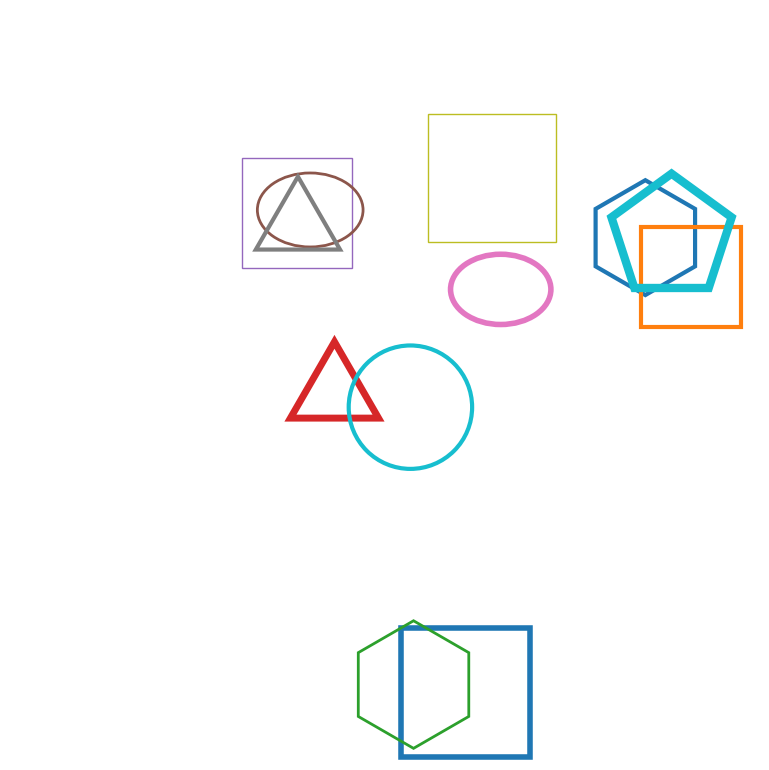[{"shape": "hexagon", "thickness": 1.5, "radius": 0.37, "center": [0.838, 0.691]}, {"shape": "square", "thickness": 2, "radius": 0.42, "center": [0.605, 0.1]}, {"shape": "square", "thickness": 1.5, "radius": 0.32, "center": [0.897, 0.64]}, {"shape": "hexagon", "thickness": 1, "radius": 0.41, "center": [0.537, 0.111]}, {"shape": "triangle", "thickness": 2.5, "radius": 0.33, "center": [0.434, 0.49]}, {"shape": "square", "thickness": 0.5, "radius": 0.35, "center": [0.386, 0.724]}, {"shape": "oval", "thickness": 1, "radius": 0.34, "center": [0.403, 0.727]}, {"shape": "oval", "thickness": 2, "radius": 0.33, "center": [0.65, 0.624]}, {"shape": "triangle", "thickness": 1.5, "radius": 0.32, "center": [0.387, 0.707]}, {"shape": "square", "thickness": 0.5, "radius": 0.42, "center": [0.639, 0.769]}, {"shape": "circle", "thickness": 1.5, "radius": 0.4, "center": [0.533, 0.471]}, {"shape": "pentagon", "thickness": 3, "radius": 0.41, "center": [0.872, 0.692]}]